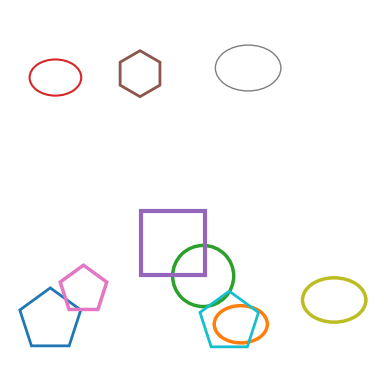[{"shape": "pentagon", "thickness": 2, "radius": 0.42, "center": [0.131, 0.169]}, {"shape": "oval", "thickness": 2.5, "radius": 0.35, "center": [0.625, 0.158]}, {"shape": "circle", "thickness": 2.5, "radius": 0.4, "center": [0.528, 0.283]}, {"shape": "oval", "thickness": 1.5, "radius": 0.34, "center": [0.144, 0.799]}, {"shape": "square", "thickness": 3, "radius": 0.41, "center": [0.449, 0.369]}, {"shape": "hexagon", "thickness": 2, "radius": 0.3, "center": [0.364, 0.809]}, {"shape": "pentagon", "thickness": 2.5, "radius": 0.32, "center": [0.217, 0.248]}, {"shape": "oval", "thickness": 1, "radius": 0.43, "center": [0.645, 0.823]}, {"shape": "oval", "thickness": 2.5, "radius": 0.41, "center": [0.868, 0.221]}, {"shape": "pentagon", "thickness": 2, "radius": 0.4, "center": [0.595, 0.164]}]